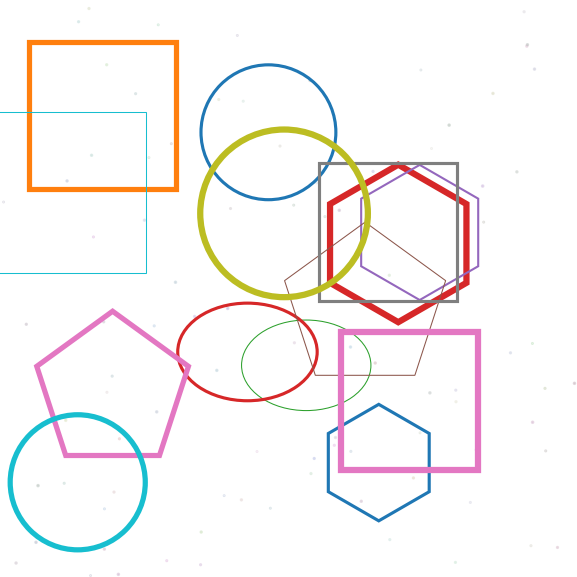[{"shape": "hexagon", "thickness": 1.5, "radius": 0.5, "center": [0.656, 0.198]}, {"shape": "circle", "thickness": 1.5, "radius": 0.58, "center": [0.465, 0.77]}, {"shape": "square", "thickness": 2.5, "radius": 0.64, "center": [0.178, 0.8]}, {"shape": "oval", "thickness": 0.5, "radius": 0.56, "center": [0.53, 0.367]}, {"shape": "hexagon", "thickness": 3, "radius": 0.68, "center": [0.69, 0.578]}, {"shape": "oval", "thickness": 1.5, "radius": 0.6, "center": [0.428, 0.39]}, {"shape": "hexagon", "thickness": 1, "radius": 0.59, "center": [0.727, 0.597]}, {"shape": "pentagon", "thickness": 0.5, "radius": 0.73, "center": [0.632, 0.468]}, {"shape": "pentagon", "thickness": 2.5, "radius": 0.69, "center": [0.195, 0.322]}, {"shape": "square", "thickness": 3, "radius": 0.59, "center": [0.709, 0.305]}, {"shape": "square", "thickness": 1.5, "radius": 0.6, "center": [0.672, 0.597]}, {"shape": "circle", "thickness": 3, "radius": 0.73, "center": [0.492, 0.63]}, {"shape": "square", "thickness": 0.5, "radius": 0.7, "center": [0.113, 0.666]}, {"shape": "circle", "thickness": 2.5, "radius": 0.58, "center": [0.135, 0.164]}]